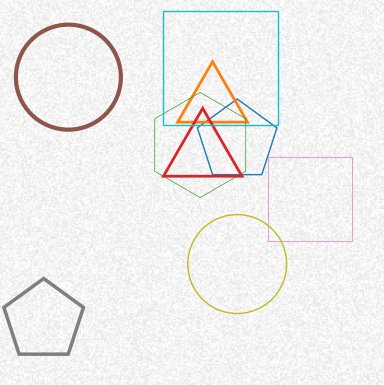[{"shape": "pentagon", "thickness": 1, "radius": 0.54, "center": [0.616, 0.634]}, {"shape": "triangle", "thickness": 2, "radius": 0.52, "center": [0.552, 0.735]}, {"shape": "hexagon", "thickness": 0.5, "radius": 0.68, "center": [0.52, 0.623]}, {"shape": "triangle", "thickness": 2, "radius": 0.59, "center": [0.526, 0.601]}, {"shape": "circle", "thickness": 3, "radius": 0.68, "center": [0.178, 0.8]}, {"shape": "square", "thickness": 0.5, "radius": 0.54, "center": [0.806, 0.484]}, {"shape": "pentagon", "thickness": 2.5, "radius": 0.54, "center": [0.113, 0.168]}, {"shape": "circle", "thickness": 1, "radius": 0.64, "center": [0.616, 0.314]}, {"shape": "square", "thickness": 1, "radius": 0.74, "center": [0.573, 0.824]}]